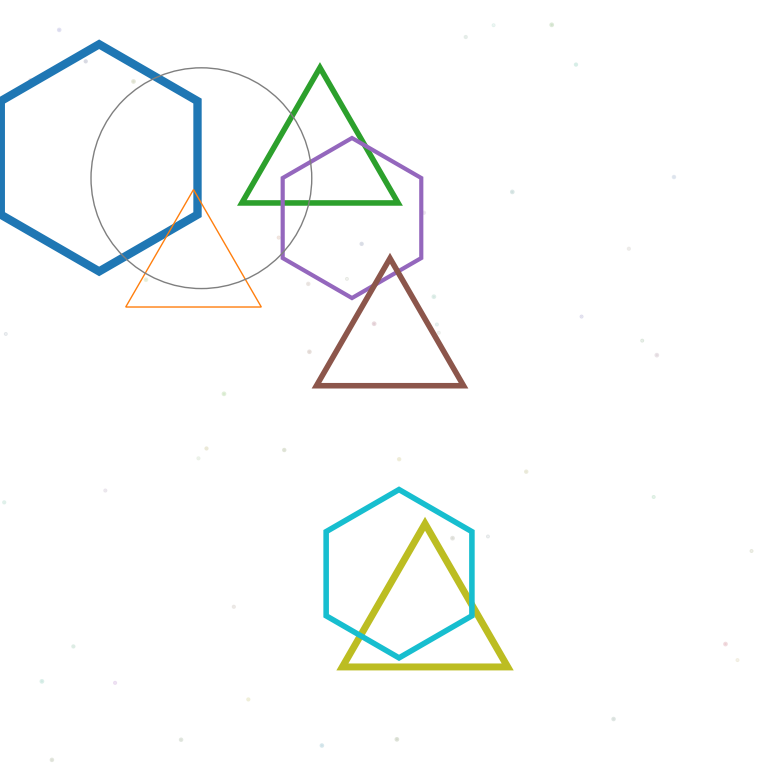[{"shape": "hexagon", "thickness": 3, "radius": 0.74, "center": [0.129, 0.795]}, {"shape": "triangle", "thickness": 0.5, "radius": 0.51, "center": [0.251, 0.652]}, {"shape": "triangle", "thickness": 2, "radius": 0.59, "center": [0.416, 0.795]}, {"shape": "hexagon", "thickness": 1.5, "radius": 0.52, "center": [0.457, 0.717]}, {"shape": "triangle", "thickness": 2, "radius": 0.55, "center": [0.506, 0.554]}, {"shape": "circle", "thickness": 0.5, "radius": 0.72, "center": [0.262, 0.769]}, {"shape": "triangle", "thickness": 2.5, "radius": 0.62, "center": [0.552, 0.196]}, {"shape": "hexagon", "thickness": 2, "radius": 0.55, "center": [0.518, 0.255]}]